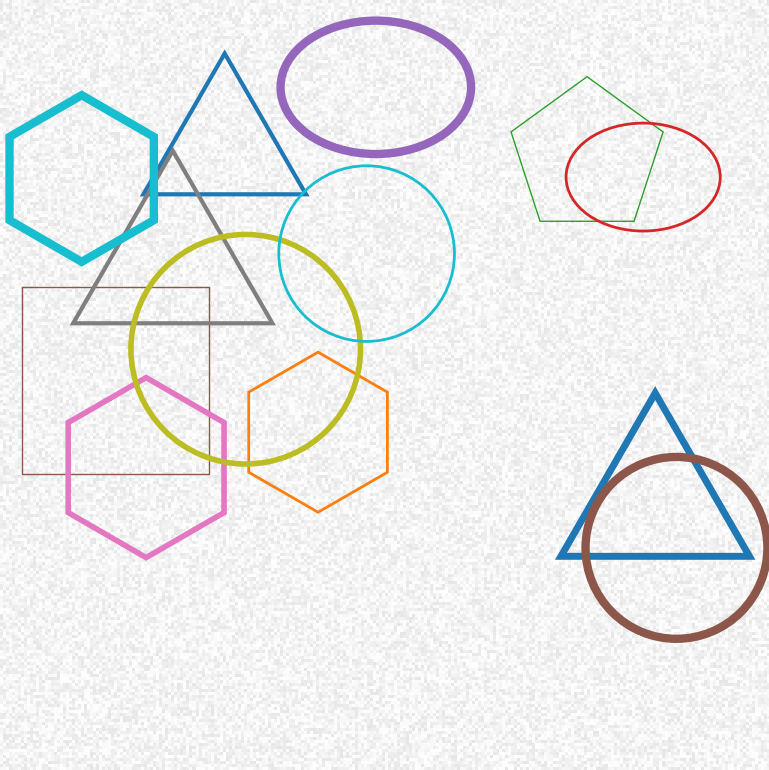[{"shape": "triangle", "thickness": 1.5, "radius": 0.61, "center": [0.292, 0.809]}, {"shape": "triangle", "thickness": 2.5, "radius": 0.71, "center": [0.851, 0.348]}, {"shape": "hexagon", "thickness": 1, "radius": 0.52, "center": [0.413, 0.439]}, {"shape": "pentagon", "thickness": 0.5, "radius": 0.52, "center": [0.762, 0.797]}, {"shape": "oval", "thickness": 1, "radius": 0.5, "center": [0.835, 0.77]}, {"shape": "oval", "thickness": 3, "radius": 0.62, "center": [0.488, 0.887]}, {"shape": "circle", "thickness": 3, "radius": 0.59, "center": [0.879, 0.288]}, {"shape": "square", "thickness": 0.5, "radius": 0.61, "center": [0.15, 0.506]}, {"shape": "hexagon", "thickness": 2, "radius": 0.58, "center": [0.19, 0.393]}, {"shape": "triangle", "thickness": 1.5, "radius": 0.75, "center": [0.224, 0.655]}, {"shape": "circle", "thickness": 2, "radius": 0.75, "center": [0.319, 0.546]}, {"shape": "hexagon", "thickness": 3, "radius": 0.54, "center": [0.106, 0.768]}, {"shape": "circle", "thickness": 1, "radius": 0.57, "center": [0.476, 0.671]}]